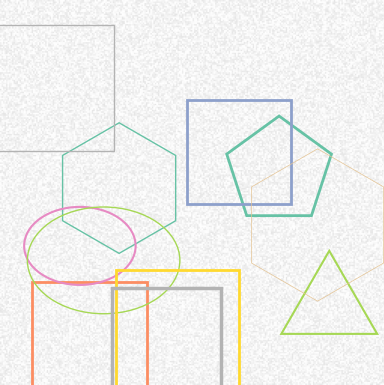[{"shape": "pentagon", "thickness": 2, "radius": 0.72, "center": [0.725, 0.556]}, {"shape": "hexagon", "thickness": 1, "radius": 0.85, "center": [0.309, 0.511]}, {"shape": "square", "thickness": 2, "radius": 0.75, "center": [0.233, 0.118]}, {"shape": "square", "thickness": 2, "radius": 0.68, "center": [0.621, 0.605]}, {"shape": "oval", "thickness": 1.5, "radius": 0.72, "center": [0.207, 0.361]}, {"shape": "oval", "thickness": 1, "radius": 0.99, "center": [0.269, 0.324]}, {"shape": "triangle", "thickness": 1.5, "radius": 0.72, "center": [0.855, 0.205]}, {"shape": "square", "thickness": 2, "radius": 0.8, "center": [0.46, 0.14]}, {"shape": "hexagon", "thickness": 0.5, "radius": 0.99, "center": [0.825, 0.416]}, {"shape": "square", "thickness": 2.5, "radius": 0.71, "center": [0.433, 0.111]}, {"shape": "square", "thickness": 1, "radius": 0.82, "center": [0.133, 0.771]}]